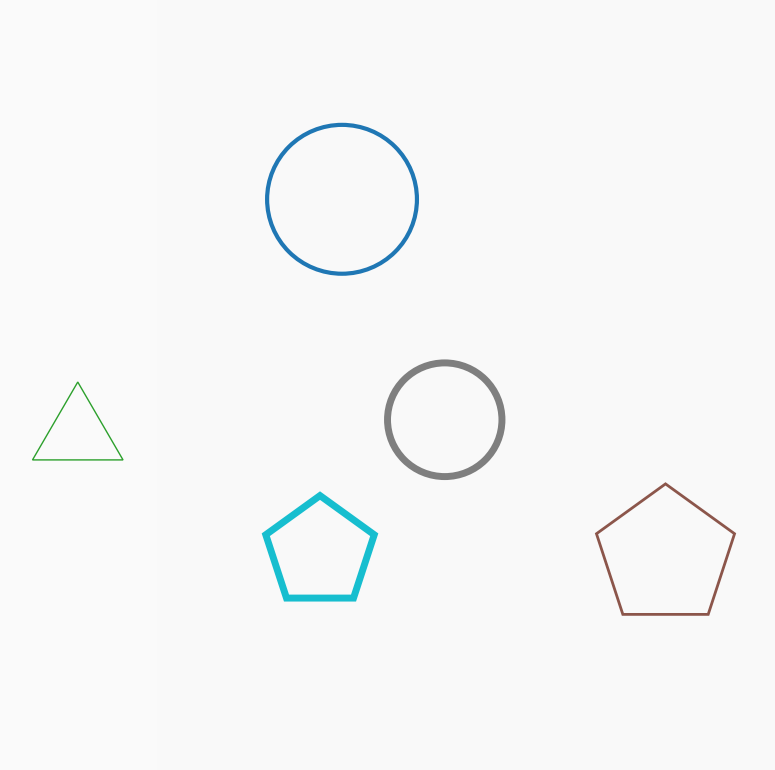[{"shape": "circle", "thickness": 1.5, "radius": 0.48, "center": [0.441, 0.741]}, {"shape": "triangle", "thickness": 0.5, "radius": 0.34, "center": [0.1, 0.436]}, {"shape": "pentagon", "thickness": 1, "radius": 0.47, "center": [0.859, 0.278]}, {"shape": "circle", "thickness": 2.5, "radius": 0.37, "center": [0.574, 0.455]}, {"shape": "pentagon", "thickness": 2.5, "radius": 0.37, "center": [0.413, 0.283]}]